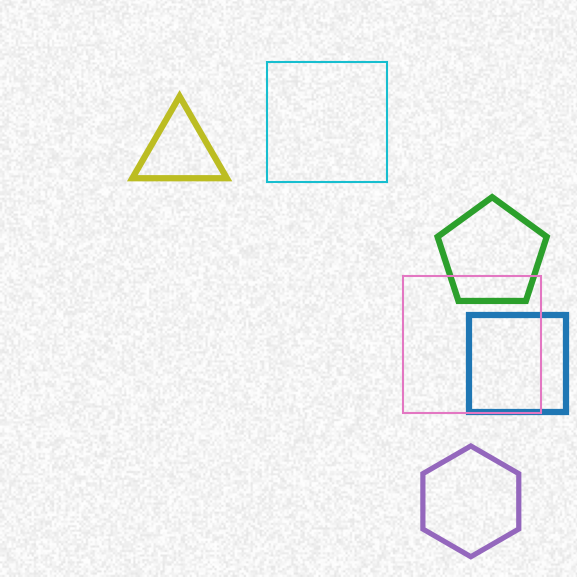[{"shape": "square", "thickness": 3, "radius": 0.42, "center": [0.896, 0.37]}, {"shape": "pentagon", "thickness": 3, "radius": 0.5, "center": [0.852, 0.558]}, {"shape": "hexagon", "thickness": 2.5, "radius": 0.48, "center": [0.815, 0.131]}, {"shape": "square", "thickness": 1, "radius": 0.6, "center": [0.817, 0.403]}, {"shape": "triangle", "thickness": 3, "radius": 0.47, "center": [0.311, 0.738]}, {"shape": "square", "thickness": 1, "radius": 0.52, "center": [0.567, 0.788]}]